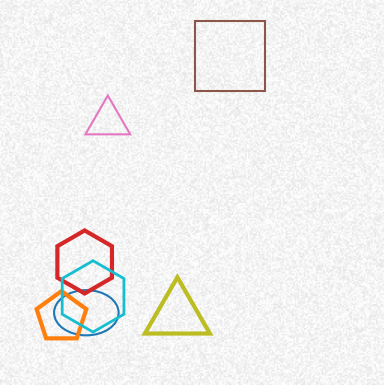[{"shape": "oval", "thickness": 1.5, "radius": 0.42, "center": [0.224, 0.188]}, {"shape": "pentagon", "thickness": 3, "radius": 0.34, "center": [0.16, 0.176]}, {"shape": "hexagon", "thickness": 3, "radius": 0.41, "center": [0.22, 0.32]}, {"shape": "square", "thickness": 1.5, "radius": 0.46, "center": [0.598, 0.855]}, {"shape": "triangle", "thickness": 1.5, "radius": 0.34, "center": [0.28, 0.685]}, {"shape": "triangle", "thickness": 3, "radius": 0.49, "center": [0.461, 0.182]}, {"shape": "hexagon", "thickness": 2, "radius": 0.46, "center": [0.242, 0.23]}]